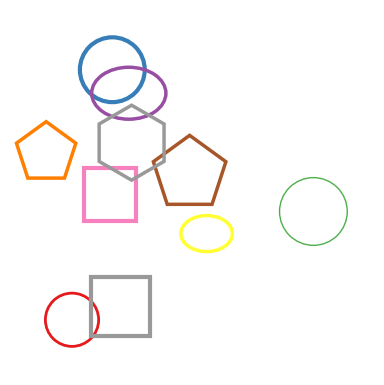[{"shape": "circle", "thickness": 2, "radius": 0.35, "center": [0.187, 0.169]}, {"shape": "circle", "thickness": 3, "radius": 0.42, "center": [0.292, 0.819]}, {"shape": "circle", "thickness": 1, "radius": 0.44, "center": [0.814, 0.451]}, {"shape": "oval", "thickness": 2.5, "radius": 0.48, "center": [0.335, 0.758]}, {"shape": "pentagon", "thickness": 2.5, "radius": 0.41, "center": [0.12, 0.603]}, {"shape": "oval", "thickness": 2.5, "radius": 0.33, "center": [0.537, 0.393]}, {"shape": "pentagon", "thickness": 2.5, "radius": 0.5, "center": [0.493, 0.549]}, {"shape": "square", "thickness": 3, "radius": 0.34, "center": [0.286, 0.495]}, {"shape": "hexagon", "thickness": 2.5, "radius": 0.49, "center": [0.342, 0.629]}, {"shape": "square", "thickness": 3, "radius": 0.39, "center": [0.313, 0.204]}]